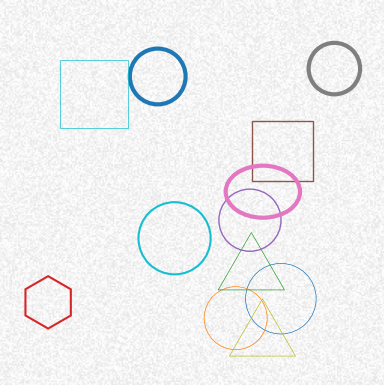[{"shape": "circle", "thickness": 0.5, "radius": 0.46, "center": [0.73, 0.224]}, {"shape": "circle", "thickness": 3, "radius": 0.36, "center": [0.41, 0.801]}, {"shape": "circle", "thickness": 0.5, "radius": 0.41, "center": [0.612, 0.174]}, {"shape": "triangle", "thickness": 0.5, "radius": 0.5, "center": [0.653, 0.297]}, {"shape": "hexagon", "thickness": 1.5, "radius": 0.34, "center": [0.125, 0.215]}, {"shape": "circle", "thickness": 1, "radius": 0.4, "center": [0.649, 0.428]}, {"shape": "square", "thickness": 1, "radius": 0.39, "center": [0.734, 0.608]}, {"shape": "oval", "thickness": 3, "radius": 0.48, "center": [0.683, 0.502]}, {"shape": "circle", "thickness": 3, "radius": 0.33, "center": [0.868, 0.822]}, {"shape": "triangle", "thickness": 0.5, "radius": 0.5, "center": [0.682, 0.125]}, {"shape": "square", "thickness": 0.5, "radius": 0.44, "center": [0.244, 0.755]}, {"shape": "circle", "thickness": 1.5, "radius": 0.47, "center": [0.453, 0.381]}]